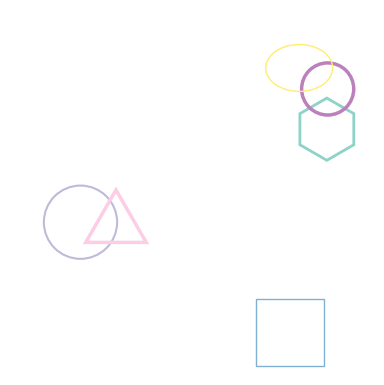[{"shape": "hexagon", "thickness": 2, "radius": 0.4, "center": [0.849, 0.664]}, {"shape": "circle", "thickness": 1.5, "radius": 0.48, "center": [0.209, 0.423]}, {"shape": "square", "thickness": 1, "radius": 0.44, "center": [0.753, 0.136]}, {"shape": "triangle", "thickness": 2.5, "radius": 0.45, "center": [0.301, 0.416]}, {"shape": "circle", "thickness": 2.5, "radius": 0.34, "center": [0.851, 0.769]}, {"shape": "oval", "thickness": 1, "radius": 0.44, "center": [0.777, 0.823]}]